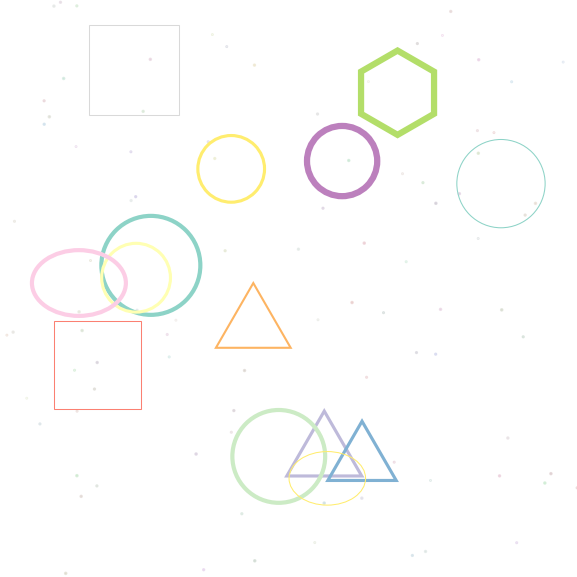[{"shape": "circle", "thickness": 0.5, "radius": 0.38, "center": [0.867, 0.681]}, {"shape": "circle", "thickness": 2, "radius": 0.43, "center": [0.261, 0.54]}, {"shape": "circle", "thickness": 1.5, "radius": 0.3, "center": [0.236, 0.518]}, {"shape": "triangle", "thickness": 1.5, "radius": 0.37, "center": [0.562, 0.212]}, {"shape": "square", "thickness": 0.5, "radius": 0.38, "center": [0.169, 0.367]}, {"shape": "triangle", "thickness": 1.5, "radius": 0.34, "center": [0.627, 0.201]}, {"shape": "triangle", "thickness": 1, "radius": 0.37, "center": [0.439, 0.434]}, {"shape": "hexagon", "thickness": 3, "radius": 0.36, "center": [0.688, 0.839]}, {"shape": "oval", "thickness": 2, "radius": 0.41, "center": [0.137, 0.509]}, {"shape": "square", "thickness": 0.5, "radius": 0.39, "center": [0.232, 0.877]}, {"shape": "circle", "thickness": 3, "radius": 0.3, "center": [0.592, 0.72]}, {"shape": "circle", "thickness": 2, "radius": 0.4, "center": [0.483, 0.209]}, {"shape": "oval", "thickness": 0.5, "radius": 0.33, "center": [0.567, 0.171]}, {"shape": "circle", "thickness": 1.5, "radius": 0.29, "center": [0.4, 0.707]}]